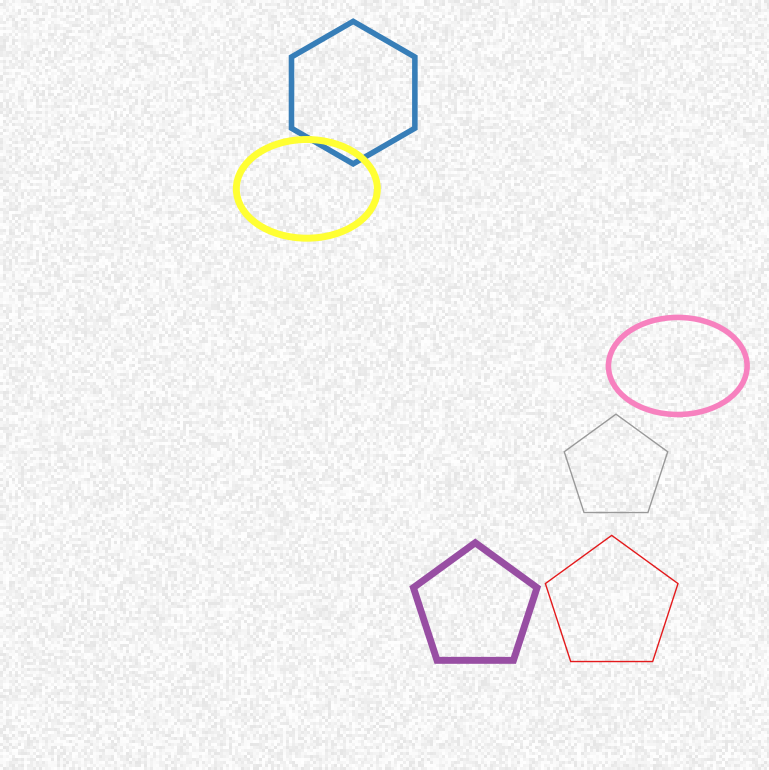[{"shape": "pentagon", "thickness": 0.5, "radius": 0.45, "center": [0.794, 0.214]}, {"shape": "hexagon", "thickness": 2, "radius": 0.46, "center": [0.459, 0.88]}, {"shape": "pentagon", "thickness": 2.5, "radius": 0.42, "center": [0.617, 0.211]}, {"shape": "oval", "thickness": 2.5, "radius": 0.46, "center": [0.398, 0.755]}, {"shape": "oval", "thickness": 2, "radius": 0.45, "center": [0.88, 0.525]}, {"shape": "pentagon", "thickness": 0.5, "radius": 0.35, "center": [0.8, 0.391]}]